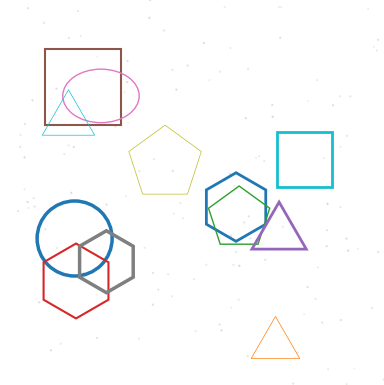[{"shape": "hexagon", "thickness": 2, "radius": 0.45, "center": [0.613, 0.462]}, {"shape": "circle", "thickness": 2.5, "radius": 0.49, "center": [0.194, 0.381]}, {"shape": "triangle", "thickness": 0.5, "radius": 0.36, "center": [0.715, 0.105]}, {"shape": "pentagon", "thickness": 1, "radius": 0.42, "center": [0.621, 0.433]}, {"shape": "hexagon", "thickness": 1.5, "radius": 0.49, "center": [0.197, 0.27]}, {"shape": "triangle", "thickness": 2, "radius": 0.41, "center": [0.725, 0.394]}, {"shape": "square", "thickness": 1.5, "radius": 0.49, "center": [0.215, 0.773]}, {"shape": "oval", "thickness": 1, "radius": 0.5, "center": [0.262, 0.751]}, {"shape": "hexagon", "thickness": 2.5, "radius": 0.4, "center": [0.276, 0.32]}, {"shape": "pentagon", "thickness": 0.5, "radius": 0.49, "center": [0.429, 0.576]}, {"shape": "square", "thickness": 2, "radius": 0.36, "center": [0.79, 0.586]}, {"shape": "triangle", "thickness": 0.5, "radius": 0.39, "center": [0.178, 0.688]}]